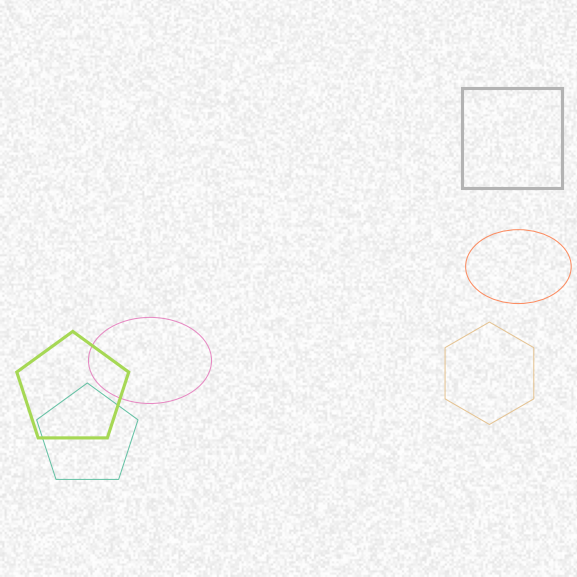[{"shape": "pentagon", "thickness": 0.5, "radius": 0.46, "center": [0.151, 0.244]}, {"shape": "oval", "thickness": 0.5, "radius": 0.46, "center": [0.898, 0.537]}, {"shape": "oval", "thickness": 0.5, "radius": 0.53, "center": [0.26, 0.375]}, {"shape": "pentagon", "thickness": 1.5, "radius": 0.51, "center": [0.126, 0.323]}, {"shape": "hexagon", "thickness": 0.5, "radius": 0.44, "center": [0.847, 0.353]}, {"shape": "square", "thickness": 1.5, "radius": 0.43, "center": [0.886, 0.759]}]